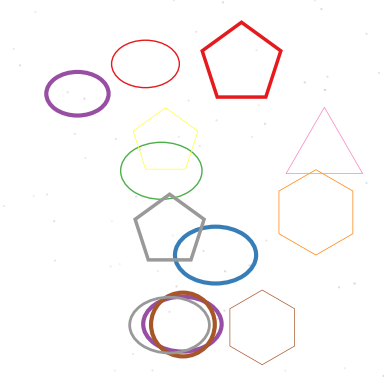[{"shape": "oval", "thickness": 1, "radius": 0.44, "center": [0.378, 0.834]}, {"shape": "pentagon", "thickness": 2.5, "radius": 0.54, "center": [0.627, 0.835]}, {"shape": "oval", "thickness": 3, "radius": 0.53, "center": [0.56, 0.337]}, {"shape": "oval", "thickness": 1, "radius": 0.53, "center": [0.419, 0.556]}, {"shape": "oval", "thickness": 3, "radius": 0.51, "center": [0.474, 0.158]}, {"shape": "oval", "thickness": 3, "radius": 0.4, "center": [0.201, 0.757]}, {"shape": "hexagon", "thickness": 0.5, "radius": 0.55, "center": [0.821, 0.448]}, {"shape": "pentagon", "thickness": 0.5, "radius": 0.44, "center": [0.43, 0.632]}, {"shape": "hexagon", "thickness": 0.5, "radius": 0.48, "center": [0.681, 0.15]}, {"shape": "circle", "thickness": 3, "radius": 0.41, "center": [0.475, 0.157]}, {"shape": "triangle", "thickness": 0.5, "radius": 0.57, "center": [0.843, 0.607]}, {"shape": "pentagon", "thickness": 2.5, "radius": 0.47, "center": [0.441, 0.401]}, {"shape": "oval", "thickness": 2, "radius": 0.52, "center": [0.44, 0.156]}]